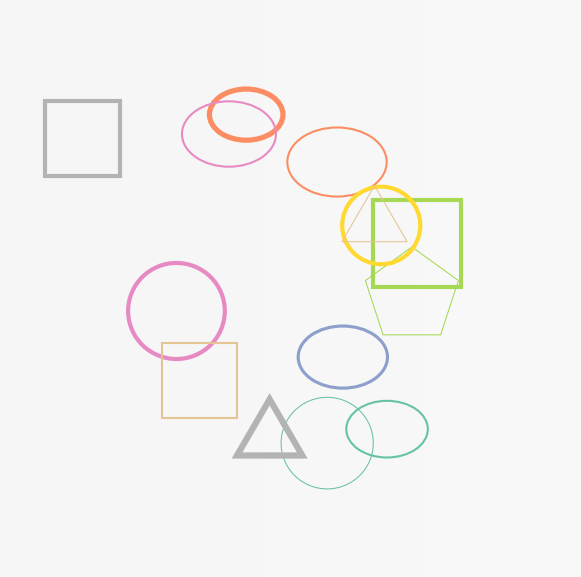[{"shape": "oval", "thickness": 1, "radius": 0.35, "center": [0.666, 0.256]}, {"shape": "circle", "thickness": 0.5, "radius": 0.4, "center": [0.563, 0.232]}, {"shape": "oval", "thickness": 1, "radius": 0.43, "center": [0.58, 0.719]}, {"shape": "oval", "thickness": 2.5, "radius": 0.32, "center": [0.424, 0.801]}, {"shape": "oval", "thickness": 1.5, "radius": 0.38, "center": [0.59, 0.381]}, {"shape": "circle", "thickness": 2, "radius": 0.42, "center": [0.304, 0.461]}, {"shape": "oval", "thickness": 1, "radius": 0.4, "center": [0.394, 0.767]}, {"shape": "pentagon", "thickness": 0.5, "radius": 0.42, "center": [0.709, 0.487]}, {"shape": "square", "thickness": 2, "radius": 0.38, "center": [0.718, 0.578]}, {"shape": "circle", "thickness": 2, "radius": 0.34, "center": [0.656, 0.609]}, {"shape": "square", "thickness": 1, "radius": 0.32, "center": [0.343, 0.34]}, {"shape": "triangle", "thickness": 0.5, "radius": 0.32, "center": [0.644, 0.613]}, {"shape": "triangle", "thickness": 3, "radius": 0.32, "center": [0.464, 0.243]}, {"shape": "square", "thickness": 2, "radius": 0.32, "center": [0.142, 0.759]}]